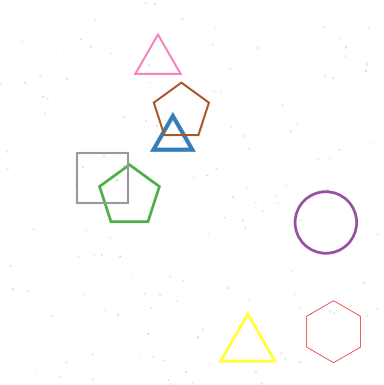[{"shape": "hexagon", "thickness": 0.5, "radius": 0.4, "center": [0.866, 0.138]}, {"shape": "triangle", "thickness": 3, "radius": 0.29, "center": [0.449, 0.64]}, {"shape": "pentagon", "thickness": 2, "radius": 0.41, "center": [0.336, 0.49]}, {"shape": "circle", "thickness": 2, "radius": 0.4, "center": [0.846, 0.422]}, {"shape": "triangle", "thickness": 2, "radius": 0.41, "center": [0.644, 0.103]}, {"shape": "pentagon", "thickness": 1.5, "radius": 0.38, "center": [0.471, 0.71]}, {"shape": "triangle", "thickness": 1.5, "radius": 0.34, "center": [0.41, 0.842]}, {"shape": "square", "thickness": 1.5, "radius": 0.33, "center": [0.267, 0.538]}]